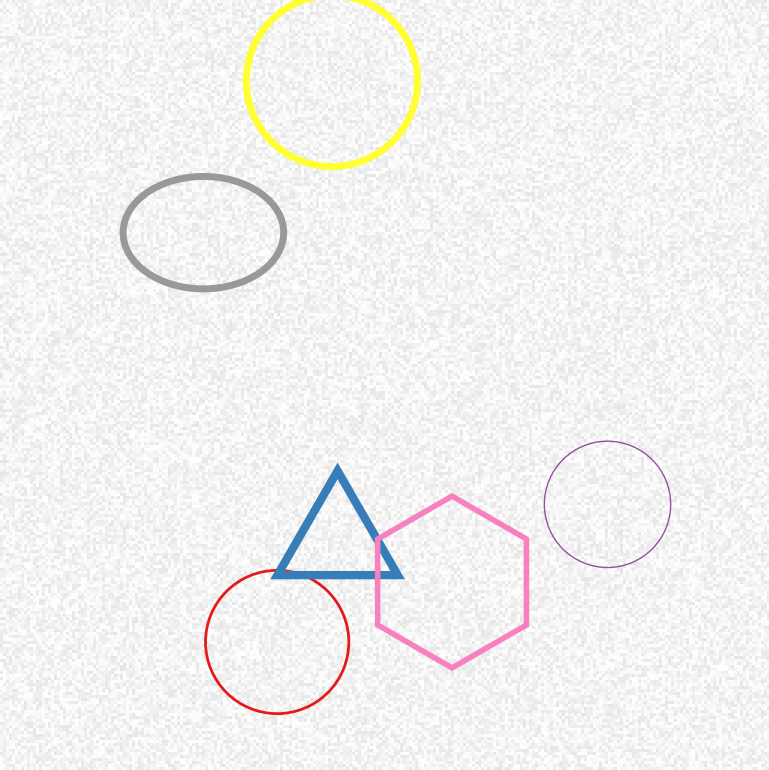[{"shape": "circle", "thickness": 1, "radius": 0.47, "center": [0.36, 0.166]}, {"shape": "triangle", "thickness": 3, "radius": 0.45, "center": [0.438, 0.298]}, {"shape": "circle", "thickness": 0.5, "radius": 0.41, "center": [0.789, 0.345]}, {"shape": "circle", "thickness": 2.5, "radius": 0.56, "center": [0.431, 0.895]}, {"shape": "hexagon", "thickness": 2, "radius": 0.56, "center": [0.587, 0.244]}, {"shape": "oval", "thickness": 2.5, "radius": 0.52, "center": [0.264, 0.698]}]